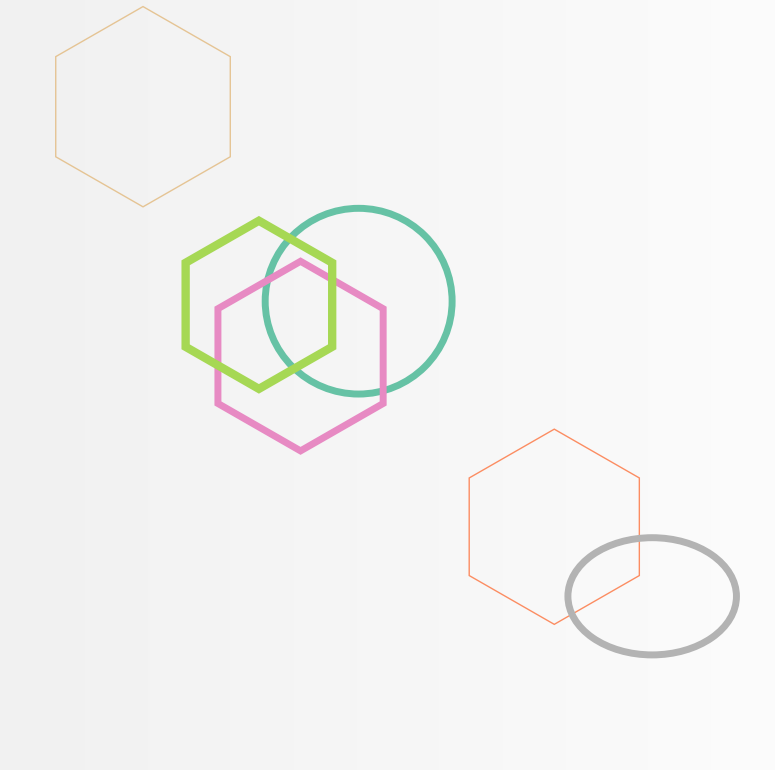[{"shape": "circle", "thickness": 2.5, "radius": 0.6, "center": [0.463, 0.609]}, {"shape": "hexagon", "thickness": 0.5, "radius": 0.63, "center": [0.715, 0.316]}, {"shape": "hexagon", "thickness": 2.5, "radius": 0.62, "center": [0.388, 0.538]}, {"shape": "hexagon", "thickness": 3, "radius": 0.55, "center": [0.334, 0.604]}, {"shape": "hexagon", "thickness": 0.5, "radius": 0.65, "center": [0.185, 0.861]}, {"shape": "oval", "thickness": 2.5, "radius": 0.54, "center": [0.842, 0.226]}]